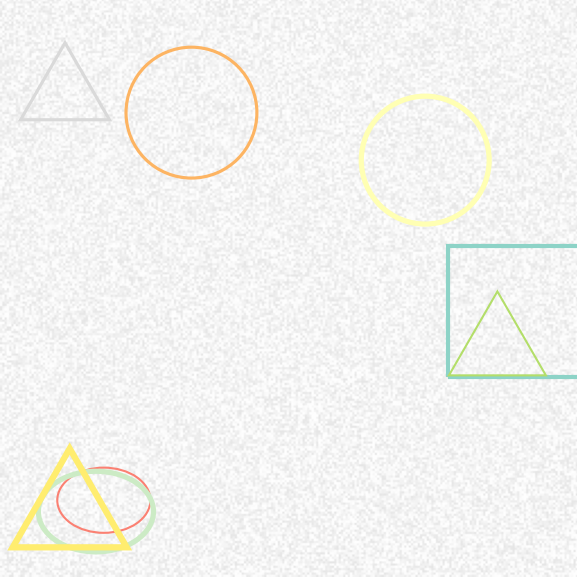[{"shape": "square", "thickness": 2, "radius": 0.57, "center": [0.891, 0.46]}, {"shape": "circle", "thickness": 2.5, "radius": 0.55, "center": [0.736, 0.722]}, {"shape": "oval", "thickness": 1, "radius": 0.4, "center": [0.18, 0.133]}, {"shape": "circle", "thickness": 1.5, "radius": 0.57, "center": [0.332, 0.804]}, {"shape": "triangle", "thickness": 1, "radius": 0.48, "center": [0.861, 0.398]}, {"shape": "triangle", "thickness": 1.5, "radius": 0.44, "center": [0.113, 0.836]}, {"shape": "oval", "thickness": 2.5, "radius": 0.5, "center": [0.166, 0.113]}, {"shape": "triangle", "thickness": 3, "radius": 0.57, "center": [0.121, 0.108]}]